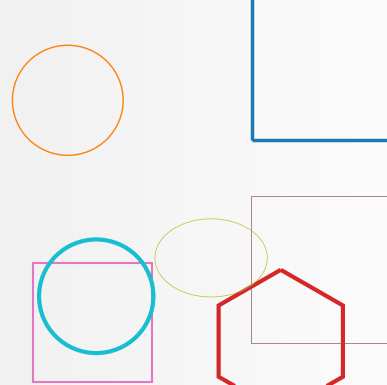[{"shape": "square", "thickness": 2.5, "radius": 0.95, "center": [0.84, 0.827]}, {"shape": "circle", "thickness": 1, "radius": 0.71, "center": [0.175, 0.74]}, {"shape": "hexagon", "thickness": 3, "radius": 0.93, "center": [0.725, 0.114]}, {"shape": "square", "thickness": 0.5, "radius": 0.96, "center": [0.839, 0.3]}, {"shape": "square", "thickness": 1.5, "radius": 0.77, "center": [0.239, 0.162]}, {"shape": "oval", "thickness": 0.5, "radius": 0.73, "center": [0.545, 0.33]}, {"shape": "circle", "thickness": 3, "radius": 0.74, "center": [0.248, 0.23]}]